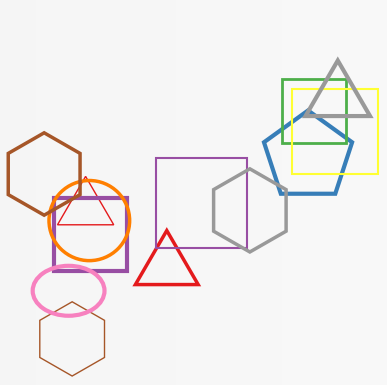[{"shape": "triangle", "thickness": 1, "radius": 0.42, "center": [0.221, 0.458]}, {"shape": "triangle", "thickness": 2.5, "radius": 0.47, "center": [0.43, 0.308]}, {"shape": "pentagon", "thickness": 3, "radius": 0.6, "center": [0.795, 0.594]}, {"shape": "square", "thickness": 2, "radius": 0.42, "center": [0.81, 0.713]}, {"shape": "square", "thickness": 3, "radius": 0.47, "center": [0.234, 0.391]}, {"shape": "square", "thickness": 1.5, "radius": 0.59, "center": [0.52, 0.473]}, {"shape": "circle", "thickness": 2.5, "radius": 0.52, "center": [0.23, 0.427]}, {"shape": "square", "thickness": 1.5, "radius": 0.55, "center": [0.863, 0.658]}, {"shape": "hexagon", "thickness": 2.5, "radius": 0.53, "center": [0.114, 0.548]}, {"shape": "hexagon", "thickness": 1, "radius": 0.48, "center": [0.186, 0.12]}, {"shape": "oval", "thickness": 3, "radius": 0.46, "center": [0.177, 0.245]}, {"shape": "triangle", "thickness": 3, "radius": 0.48, "center": [0.872, 0.747]}, {"shape": "hexagon", "thickness": 2.5, "radius": 0.54, "center": [0.645, 0.454]}]